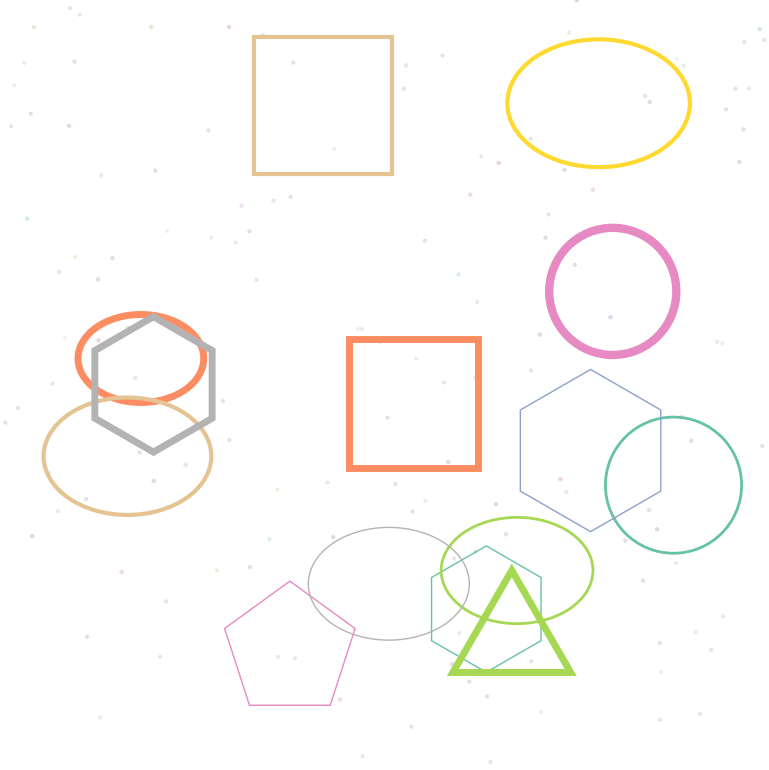[{"shape": "hexagon", "thickness": 0.5, "radius": 0.41, "center": [0.632, 0.209]}, {"shape": "circle", "thickness": 1, "radius": 0.44, "center": [0.875, 0.37]}, {"shape": "square", "thickness": 2.5, "radius": 0.42, "center": [0.537, 0.477]}, {"shape": "oval", "thickness": 2.5, "radius": 0.41, "center": [0.183, 0.534]}, {"shape": "hexagon", "thickness": 0.5, "radius": 0.53, "center": [0.767, 0.415]}, {"shape": "pentagon", "thickness": 0.5, "radius": 0.45, "center": [0.376, 0.156]}, {"shape": "circle", "thickness": 3, "radius": 0.41, "center": [0.796, 0.622]}, {"shape": "oval", "thickness": 1, "radius": 0.49, "center": [0.671, 0.259]}, {"shape": "triangle", "thickness": 2.5, "radius": 0.44, "center": [0.665, 0.171]}, {"shape": "oval", "thickness": 1.5, "radius": 0.59, "center": [0.777, 0.866]}, {"shape": "square", "thickness": 1.5, "radius": 0.45, "center": [0.419, 0.863]}, {"shape": "oval", "thickness": 1.5, "radius": 0.54, "center": [0.166, 0.408]}, {"shape": "oval", "thickness": 0.5, "radius": 0.52, "center": [0.505, 0.242]}, {"shape": "hexagon", "thickness": 2.5, "radius": 0.44, "center": [0.199, 0.501]}]